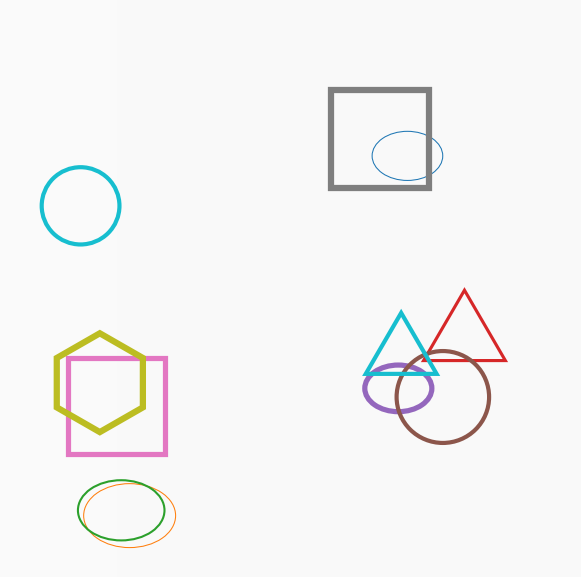[{"shape": "oval", "thickness": 0.5, "radius": 0.3, "center": [0.701, 0.729]}, {"shape": "oval", "thickness": 0.5, "radius": 0.4, "center": [0.223, 0.106]}, {"shape": "oval", "thickness": 1, "radius": 0.37, "center": [0.209, 0.115]}, {"shape": "triangle", "thickness": 1.5, "radius": 0.41, "center": [0.799, 0.415]}, {"shape": "oval", "thickness": 2.5, "radius": 0.29, "center": [0.685, 0.327]}, {"shape": "circle", "thickness": 2, "radius": 0.4, "center": [0.762, 0.312]}, {"shape": "square", "thickness": 2.5, "radius": 0.42, "center": [0.201, 0.297]}, {"shape": "square", "thickness": 3, "radius": 0.42, "center": [0.654, 0.758]}, {"shape": "hexagon", "thickness": 3, "radius": 0.43, "center": [0.172, 0.336]}, {"shape": "triangle", "thickness": 2, "radius": 0.35, "center": [0.69, 0.387]}, {"shape": "circle", "thickness": 2, "radius": 0.33, "center": [0.139, 0.643]}]